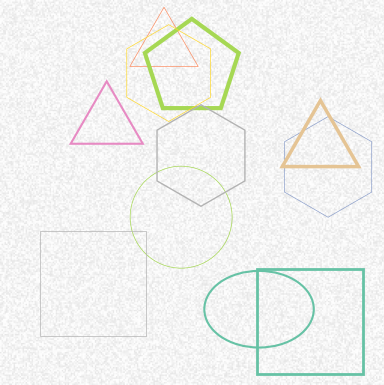[{"shape": "oval", "thickness": 1.5, "radius": 0.71, "center": [0.673, 0.197]}, {"shape": "square", "thickness": 2, "radius": 0.68, "center": [0.805, 0.164]}, {"shape": "triangle", "thickness": 0.5, "radius": 0.51, "center": [0.426, 0.879]}, {"shape": "hexagon", "thickness": 0.5, "radius": 0.65, "center": [0.852, 0.566]}, {"shape": "triangle", "thickness": 1.5, "radius": 0.54, "center": [0.277, 0.681]}, {"shape": "circle", "thickness": 0.5, "radius": 0.66, "center": [0.471, 0.436]}, {"shape": "pentagon", "thickness": 3, "radius": 0.64, "center": [0.498, 0.823]}, {"shape": "hexagon", "thickness": 0.5, "radius": 0.63, "center": [0.438, 0.81]}, {"shape": "triangle", "thickness": 2.5, "radius": 0.57, "center": [0.832, 0.625]}, {"shape": "hexagon", "thickness": 1, "radius": 0.66, "center": [0.522, 0.596]}, {"shape": "square", "thickness": 0.5, "radius": 0.69, "center": [0.241, 0.263]}]